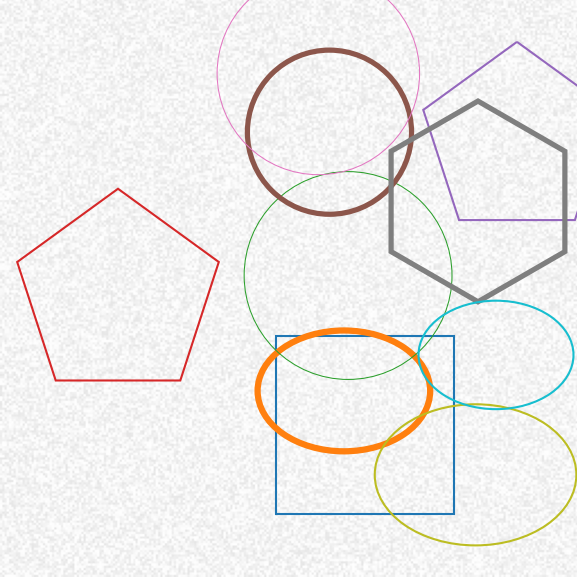[{"shape": "square", "thickness": 1, "radius": 0.77, "center": [0.632, 0.263]}, {"shape": "oval", "thickness": 3, "radius": 0.75, "center": [0.595, 0.322]}, {"shape": "circle", "thickness": 0.5, "radius": 0.9, "center": [0.603, 0.522]}, {"shape": "pentagon", "thickness": 1, "radius": 0.92, "center": [0.204, 0.489]}, {"shape": "pentagon", "thickness": 1, "radius": 0.85, "center": [0.895, 0.756]}, {"shape": "circle", "thickness": 2.5, "radius": 0.71, "center": [0.571, 0.77]}, {"shape": "circle", "thickness": 0.5, "radius": 0.88, "center": [0.551, 0.872]}, {"shape": "hexagon", "thickness": 2.5, "radius": 0.87, "center": [0.828, 0.65]}, {"shape": "oval", "thickness": 1, "radius": 0.87, "center": [0.823, 0.177]}, {"shape": "oval", "thickness": 1, "radius": 0.67, "center": [0.859, 0.385]}]